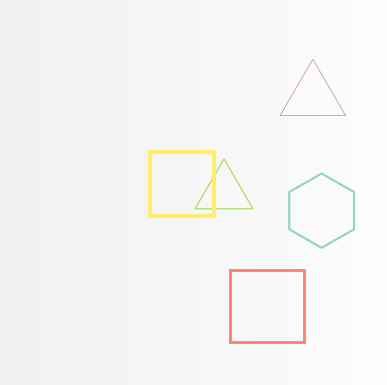[{"shape": "hexagon", "thickness": 1.5, "radius": 0.48, "center": [0.83, 0.453]}, {"shape": "square", "thickness": 2, "radius": 0.47, "center": [0.689, 0.205]}, {"shape": "triangle", "thickness": 1, "radius": 0.43, "center": [0.578, 0.501]}, {"shape": "triangle", "thickness": 0.5, "radius": 0.49, "center": [0.807, 0.749]}, {"shape": "square", "thickness": 3, "radius": 0.41, "center": [0.47, 0.522]}]